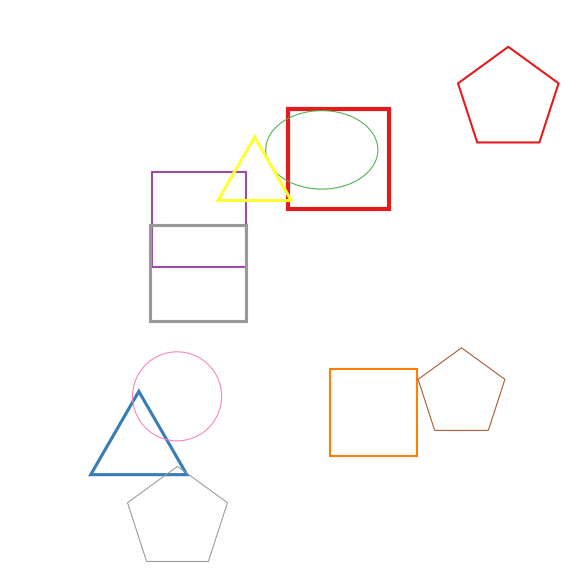[{"shape": "square", "thickness": 2, "radius": 0.44, "center": [0.586, 0.724]}, {"shape": "pentagon", "thickness": 1, "radius": 0.46, "center": [0.88, 0.827]}, {"shape": "triangle", "thickness": 1.5, "radius": 0.48, "center": [0.24, 0.225]}, {"shape": "oval", "thickness": 0.5, "radius": 0.49, "center": [0.557, 0.74]}, {"shape": "square", "thickness": 1, "radius": 0.41, "center": [0.345, 0.619]}, {"shape": "square", "thickness": 1, "radius": 0.37, "center": [0.647, 0.285]}, {"shape": "triangle", "thickness": 1.5, "radius": 0.37, "center": [0.441, 0.689]}, {"shape": "pentagon", "thickness": 0.5, "radius": 0.4, "center": [0.799, 0.318]}, {"shape": "circle", "thickness": 0.5, "radius": 0.39, "center": [0.307, 0.313]}, {"shape": "pentagon", "thickness": 0.5, "radius": 0.45, "center": [0.307, 0.101]}, {"shape": "square", "thickness": 1.5, "radius": 0.41, "center": [0.343, 0.527]}]